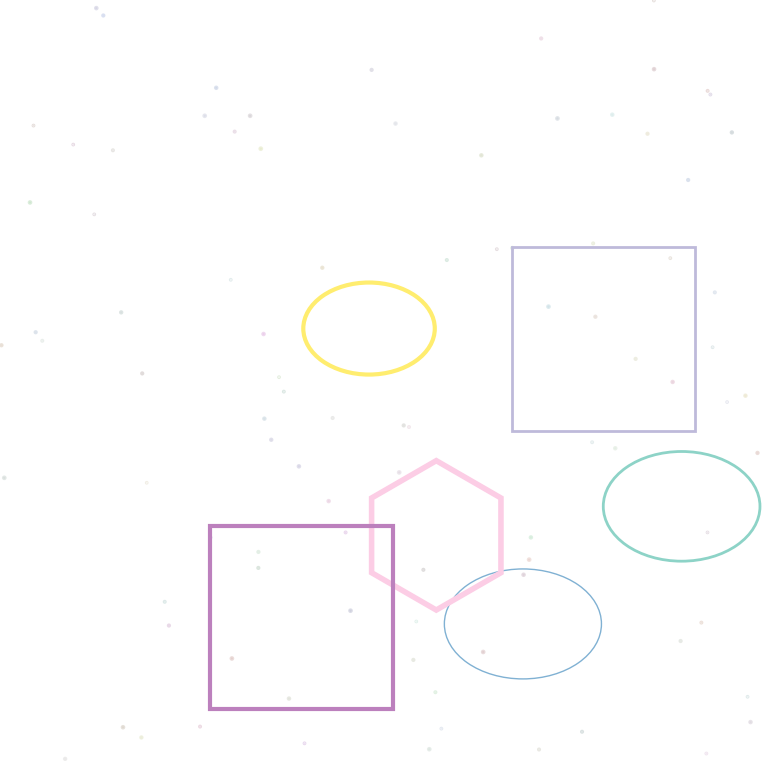[{"shape": "oval", "thickness": 1, "radius": 0.51, "center": [0.885, 0.342]}, {"shape": "square", "thickness": 1, "radius": 0.6, "center": [0.784, 0.56]}, {"shape": "oval", "thickness": 0.5, "radius": 0.51, "center": [0.679, 0.19]}, {"shape": "hexagon", "thickness": 2, "radius": 0.48, "center": [0.567, 0.305]}, {"shape": "square", "thickness": 1.5, "radius": 0.59, "center": [0.391, 0.198]}, {"shape": "oval", "thickness": 1.5, "radius": 0.43, "center": [0.479, 0.573]}]